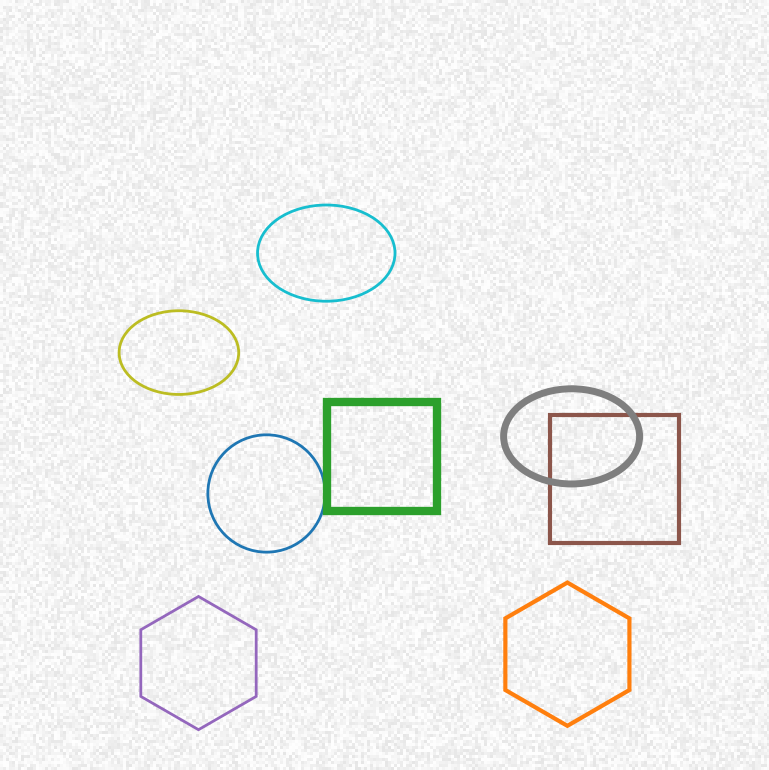[{"shape": "circle", "thickness": 1, "radius": 0.38, "center": [0.346, 0.359]}, {"shape": "hexagon", "thickness": 1.5, "radius": 0.47, "center": [0.737, 0.15]}, {"shape": "square", "thickness": 3, "radius": 0.36, "center": [0.496, 0.407]}, {"shape": "hexagon", "thickness": 1, "radius": 0.43, "center": [0.258, 0.139]}, {"shape": "square", "thickness": 1.5, "radius": 0.42, "center": [0.798, 0.378]}, {"shape": "oval", "thickness": 2.5, "radius": 0.44, "center": [0.742, 0.433]}, {"shape": "oval", "thickness": 1, "radius": 0.39, "center": [0.232, 0.542]}, {"shape": "oval", "thickness": 1, "radius": 0.45, "center": [0.424, 0.671]}]